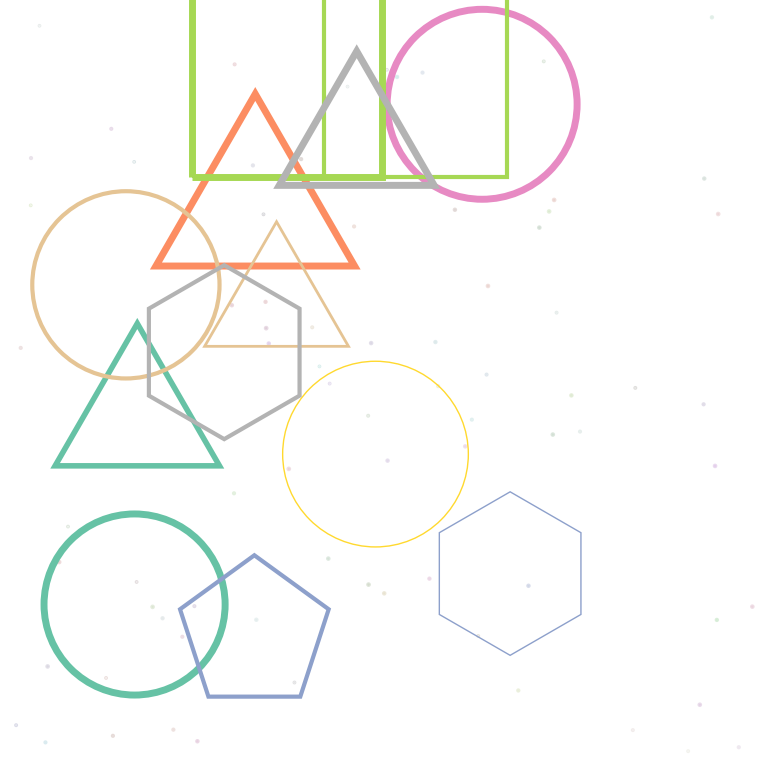[{"shape": "triangle", "thickness": 2, "radius": 0.62, "center": [0.178, 0.457]}, {"shape": "circle", "thickness": 2.5, "radius": 0.59, "center": [0.175, 0.215]}, {"shape": "triangle", "thickness": 2.5, "radius": 0.74, "center": [0.332, 0.729]}, {"shape": "hexagon", "thickness": 0.5, "radius": 0.53, "center": [0.663, 0.255]}, {"shape": "pentagon", "thickness": 1.5, "radius": 0.51, "center": [0.33, 0.177]}, {"shape": "circle", "thickness": 2.5, "radius": 0.62, "center": [0.626, 0.865]}, {"shape": "square", "thickness": 1.5, "radius": 0.59, "center": [0.539, 0.889]}, {"shape": "square", "thickness": 2.5, "radius": 0.62, "center": [0.373, 0.893]}, {"shape": "circle", "thickness": 0.5, "radius": 0.6, "center": [0.488, 0.41]}, {"shape": "circle", "thickness": 1.5, "radius": 0.61, "center": [0.164, 0.63]}, {"shape": "triangle", "thickness": 1, "radius": 0.54, "center": [0.359, 0.604]}, {"shape": "hexagon", "thickness": 1.5, "radius": 0.56, "center": [0.291, 0.543]}, {"shape": "triangle", "thickness": 2.5, "radius": 0.58, "center": [0.463, 0.817]}]